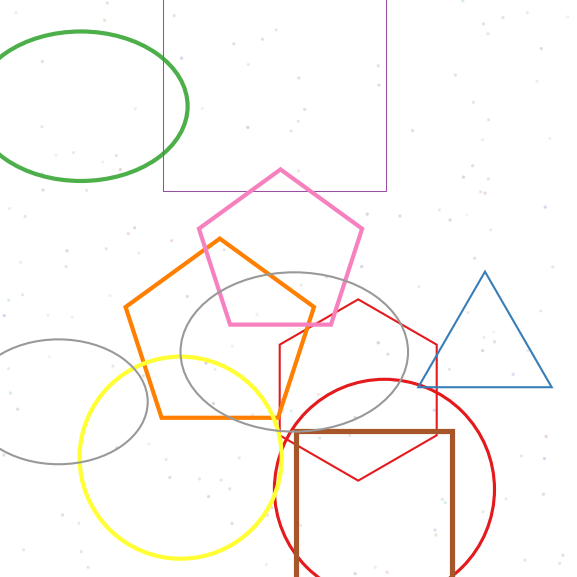[{"shape": "hexagon", "thickness": 1, "radius": 0.78, "center": [0.62, 0.324]}, {"shape": "circle", "thickness": 1.5, "radius": 0.95, "center": [0.666, 0.152]}, {"shape": "triangle", "thickness": 1, "radius": 0.67, "center": [0.84, 0.395]}, {"shape": "oval", "thickness": 2, "radius": 0.92, "center": [0.14, 0.815]}, {"shape": "square", "thickness": 0.5, "radius": 0.96, "center": [0.475, 0.862]}, {"shape": "pentagon", "thickness": 2, "radius": 0.86, "center": [0.381, 0.414]}, {"shape": "circle", "thickness": 2, "radius": 0.87, "center": [0.313, 0.207]}, {"shape": "square", "thickness": 2.5, "radius": 0.68, "center": [0.647, 0.118]}, {"shape": "pentagon", "thickness": 2, "radius": 0.74, "center": [0.486, 0.557]}, {"shape": "oval", "thickness": 1, "radius": 0.99, "center": [0.51, 0.39]}, {"shape": "oval", "thickness": 1, "radius": 0.77, "center": [0.101, 0.303]}]